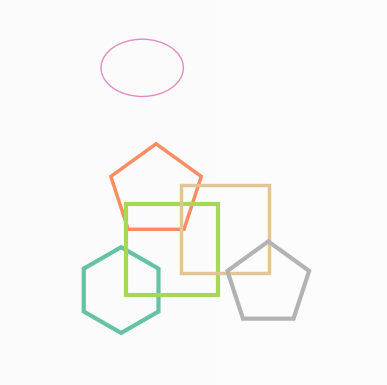[{"shape": "hexagon", "thickness": 3, "radius": 0.56, "center": [0.313, 0.247]}, {"shape": "pentagon", "thickness": 2.5, "radius": 0.61, "center": [0.403, 0.504]}, {"shape": "oval", "thickness": 1, "radius": 0.53, "center": [0.367, 0.824]}, {"shape": "square", "thickness": 3, "radius": 0.59, "center": [0.444, 0.352]}, {"shape": "square", "thickness": 2.5, "radius": 0.57, "center": [0.581, 0.405]}, {"shape": "pentagon", "thickness": 3, "radius": 0.55, "center": [0.692, 0.262]}]